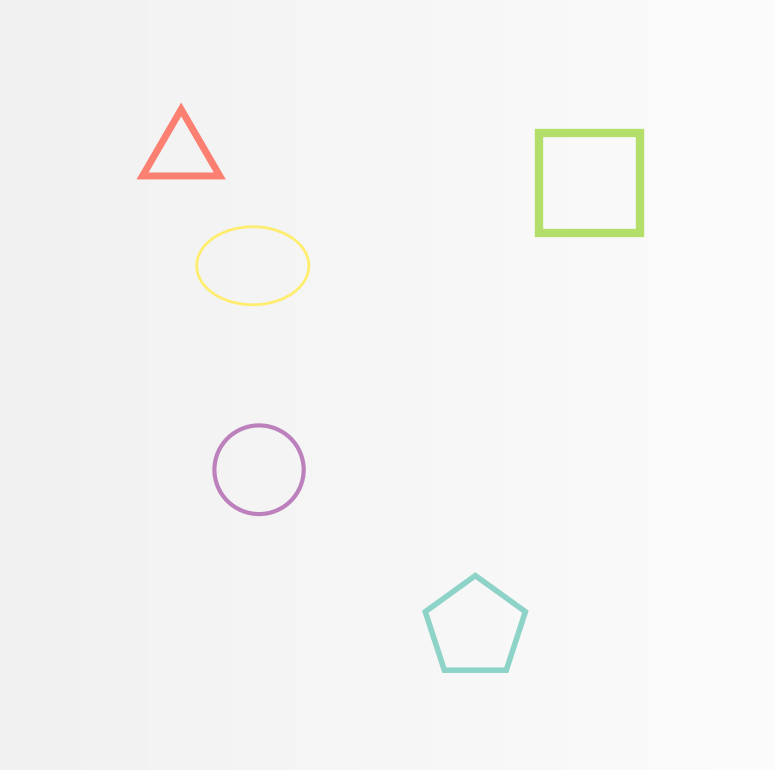[{"shape": "pentagon", "thickness": 2, "radius": 0.34, "center": [0.613, 0.185]}, {"shape": "triangle", "thickness": 2.5, "radius": 0.29, "center": [0.234, 0.8]}, {"shape": "square", "thickness": 3, "radius": 0.32, "center": [0.761, 0.762]}, {"shape": "circle", "thickness": 1.5, "radius": 0.29, "center": [0.334, 0.39]}, {"shape": "oval", "thickness": 1, "radius": 0.36, "center": [0.326, 0.655]}]